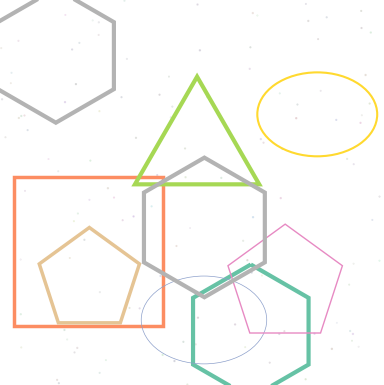[{"shape": "hexagon", "thickness": 3, "radius": 0.87, "center": [0.651, 0.14]}, {"shape": "square", "thickness": 2.5, "radius": 0.96, "center": [0.23, 0.346]}, {"shape": "oval", "thickness": 0.5, "radius": 0.81, "center": [0.53, 0.169]}, {"shape": "pentagon", "thickness": 1, "radius": 0.78, "center": [0.741, 0.261]}, {"shape": "triangle", "thickness": 3, "radius": 0.93, "center": [0.512, 0.614]}, {"shape": "oval", "thickness": 1.5, "radius": 0.78, "center": [0.824, 0.703]}, {"shape": "pentagon", "thickness": 2.5, "radius": 0.68, "center": [0.232, 0.272]}, {"shape": "hexagon", "thickness": 3, "radius": 0.87, "center": [0.145, 0.855]}, {"shape": "hexagon", "thickness": 3, "radius": 0.91, "center": [0.531, 0.409]}]